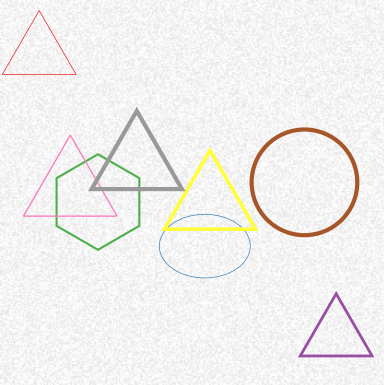[{"shape": "triangle", "thickness": 0.5, "radius": 0.55, "center": [0.102, 0.862]}, {"shape": "oval", "thickness": 0.5, "radius": 0.59, "center": [0.532, 0.361]}, {"shape": "hexagon", "thickness": 1.5, "radius": 0.62, "center": [0.254, 0.475]}, {"shape": "triangle", "thickness": 2, "radius": 0.54, "center": [0.873, 0.129]}, {"shape": "triangle", "thickness": 2.5, "radius": 0.68, "center": [0.546, 0.473]}, {"shape": "circle", "thickness": 3, "radius": 0.69, "center": [0.791, 0.526]}, {"shape": "triangle", "thickness": 1, "radius": 0.7, "center": [0.183, 0.509]}, {"shape": "triangle", "thickness": 3, "radius": 0.68, "center": [0.355, 0.577]}]